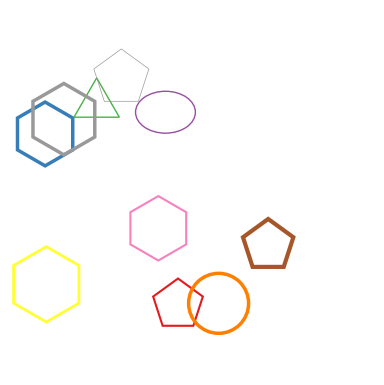[{"shape": "pentagon", "thickness": 1.5, "radius": 0.34, "center": [0.462, 0.209]}, {"shape": "hexagon", "thickness": 2.5, "radius": 0.41, "center": [0.117, 0.652]}, {"shape": "triangle", "thickness": 1, "radius": 0.34, "center": [0.251, 0.73]}, {"shape": "oval", "thickness": 1, "radius": 0.39, "center": [0.43, 0.709]}, {"shape": "circle", "thickness": 2.5, "radius": 0.39, "center": [0.568, 0.212]}, {"shape": "hexagon", "thickness": 2, "radius": 0.49, "center": [0.12, 0.262]}, {"shape": "pentagon", "thickness": 3, "radius": 0.34, "center": [0.697, 0.362]}, {"shape": "hexagon", "thickness": 1.5, "radius": 0.42, "center": [0.411, 0.407]}, {"shape": "pentagon", "thickness": 0.5, "radius": 0.38, "center": [0.315, 0.798]}, {"shape": "hexagon", "thickness": 2.5, "radius": 0.46, "center": [0.166, 0.69]}]